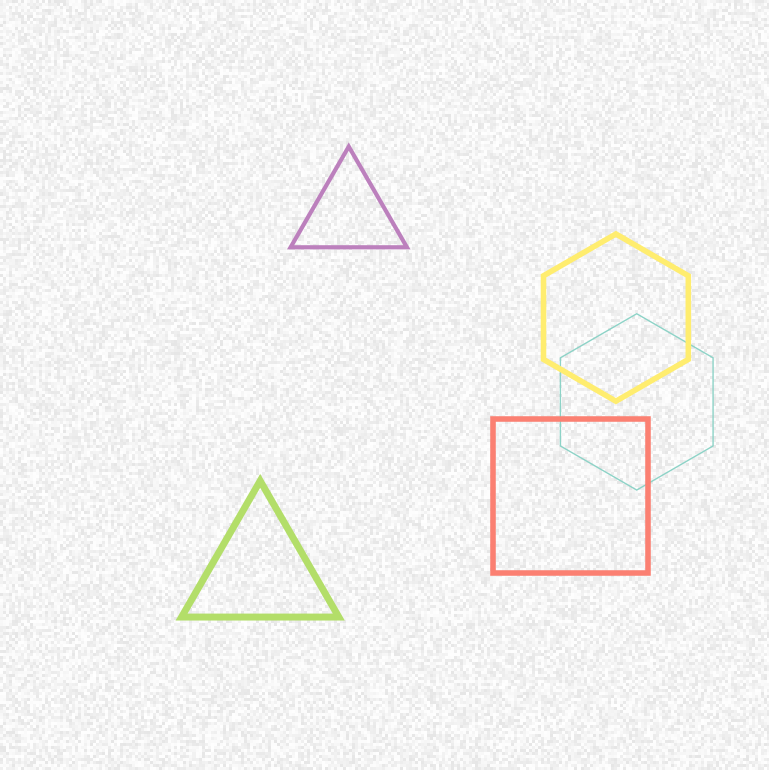[{"shape": "hexagon", "thickness": 0.5, "radius": 0.57, "center": [0.827, 0.478]}, {"shape": "square", "thickness": 2, "radius": 0.5, "center": [0.741, 0.356]}, {"shape": "triangle", "thickness": 2.5, "radius": 0.59, "center": [0.338, 0.258]}, {"shape": "triangle", "thickness": 1.5, "radius": 0.44, "center": [0.453, 0.722]}, {"shape": "hexagon", "thickness": 2, "radius": 0.54, "center": [0.8, 0.588]}]